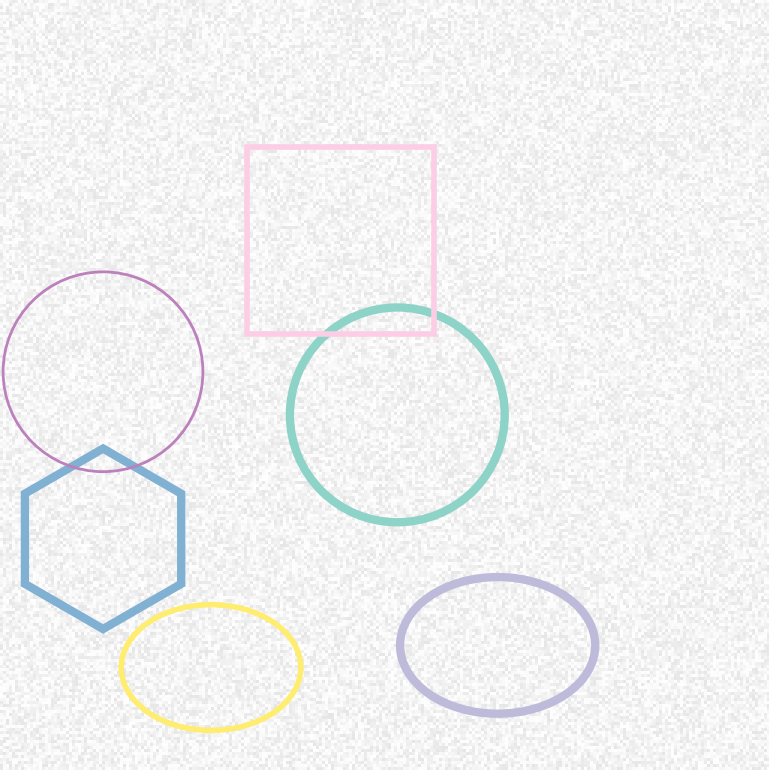[{"shape": "circle", "thickness": 3, "radius": 0.7, "center": [0.516, 0.461]}, {"shape": "oval", "thickness": 3, "radius": 0.63, "center": [0.646, 0.162]}, {"shape": "hexagon", "thickness": 3, "radius": 0.59, "center": [0.134, 0.3]}, {"shape": "square", "thickness": 2, "radius": 0.61, "center": [0.442, 0.688]}, {"shape": "circle", "thickness": 1, "radius": 0.65, "center": [0.134, 0.517]}, {"shape": "oval", "thickness": 2, "radius": 0.58, "center": [0.274, 0.133]}]